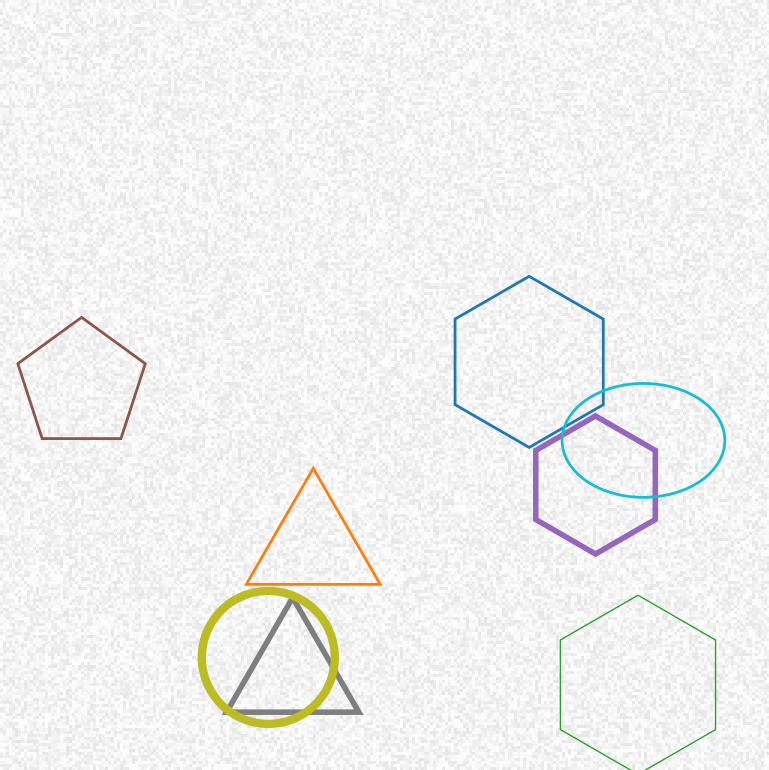[{"shape": "hexagon", "thickness": 1, "radius": 0.56, "center": [0.687, 0.53]}, {"shape": "triangle", "thickness": 1, "radius": 0.5, "center": [0.407, 0.291]}, {"shape": "hexagon", "thickness": 0.5, "radius": 0.58, "center": [0.829, 0.111]}, {"shape": "hexagon", "thickness": 2, "radius": 0.45, "center": [0.773, 0.37]}, {"shape": "pentagon", "thickness": 1, "radius": 0.44, "center": [0.106, 0.501]}, {"shape": "triangle", "thickness": 2, "radius": 0.5, "center": [0.38, 0.125]}, {"shape": "circle", "thickness": 3, "radius": 0.43, "center": [0.348, 0.146]}, {"shape": "oval", "thickness": 1, "radius": 0.53, "center": [0.836, 0.428]}]